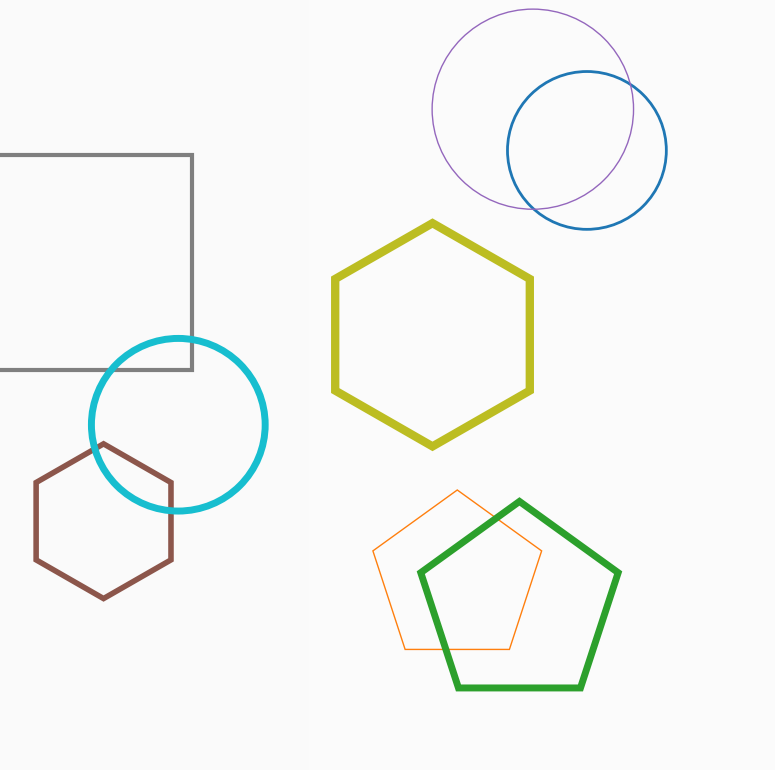[{"shape": "circle", "thickness": 1, "radius": 0.51, "center": [0.757, 0.805]}, {"shape": "pentagon", "thickness": 0.5, "radius": 0.57, "center": [0.59, 0.249]}, {"shape": "pentagon", "thickness": 2.5, "radius": 0.67, "center": [0.67, 0.215]}, {"shape": "circle", "thickness": 0.5, "radius": 0.65, "center": [0.688, 0.858]}, {"shape": "hexagon", "thickness": 2, "radius": 0.5, "center": [0.134, 0.323]}, {"shape": "square", "thickness": 1.5, "radius": 0.7, "center": [0.108, 0.659]}, {"shape": "hexagon", "thickness": 3, "radius": 0.72, "center": [0.558, 0.565]}, {"shape": "circle", "thickness": 2.5, "radius": 0.56, "center": [0.23, 0.448]}]